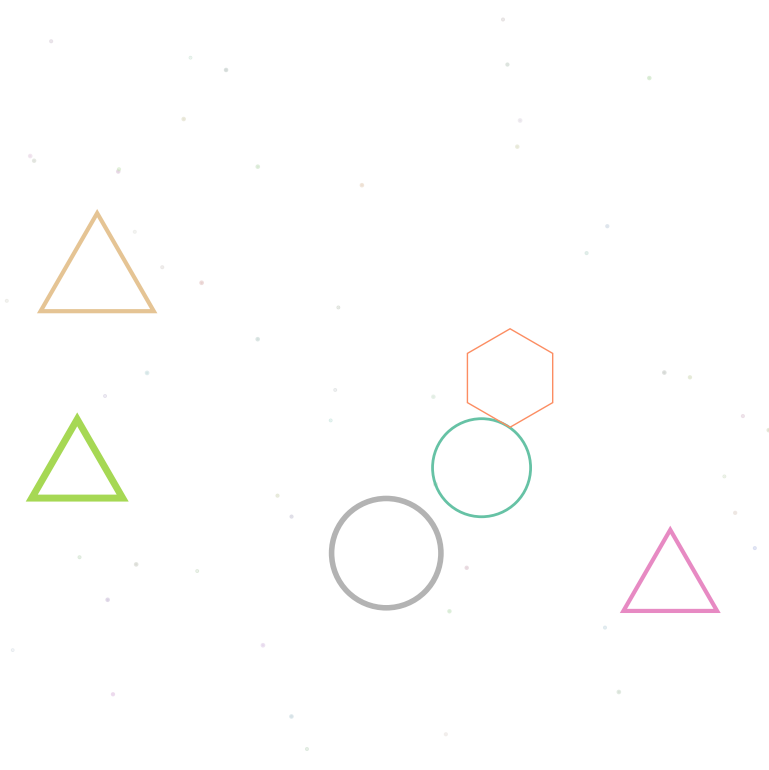[{"shape": "circle", "thickness": 1, "radius": 0.32, "center": [0.625, 0.393]}, {"shape": "hexagon", "thickness": 0.5, "radius": 0.32, "center": [0.662, 0.509]}, {"shape": "triangle", "thickness": 1.5, "radius": 0.35, "center": [0.87, 0.242]}, {"shape": "triangle", "thickness": 2.5, "radius": 0.34, "center": [0.1, 0.387]}, {"shape": "triangle", "thickness": 1.5, "radius": 0.42, "center": [0.126, 0.638]}, {"shape": "circle", "thickness": 2, "radius": 0.35, "center": [0.502, 0.282]}]